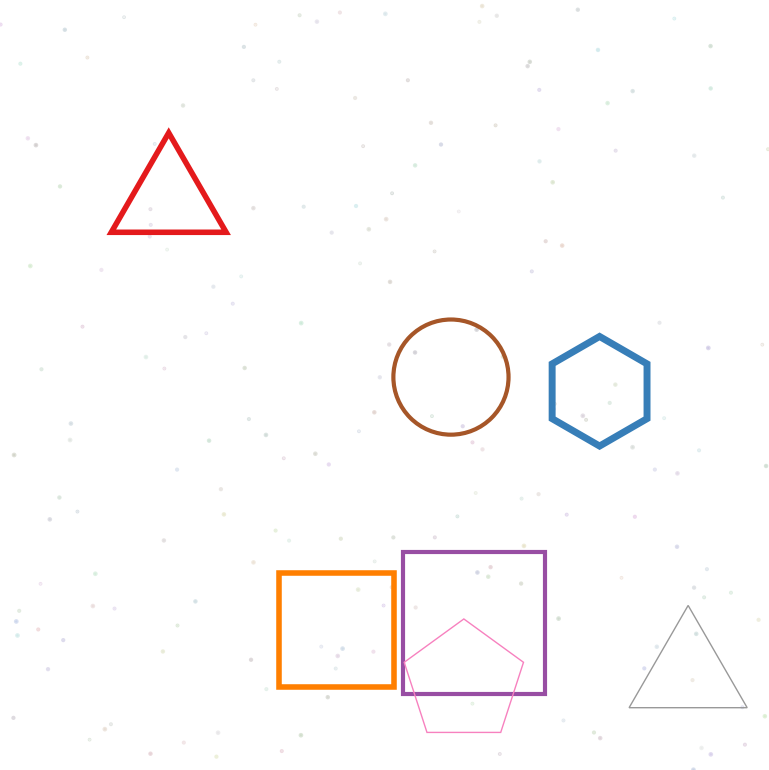[{"shape": "triangle", "thickness": 2, "radius": 0.43, "center": [0.219, 0.741]}, {"shape": "hexagon", "thickness": 2.5, "radius": 0.36, "center": [0.779, 0.492]}, {"shape": "square", "thickness": 1.5, "radius": 0.46, "center": [0.615, 0.191]}, {"shape": "square", "thickness": 2, "radius": 0.37, "center": [0.437, 0.182]}, {"shape": "circle", "thickness": 1.5, "radius": 0.37, "center": [0.586, 0.51]}, {"shape": "pentagon", "thickness": 0.5, "radius": 0.41, "center": [0.602, 0.115]}, {"shape": "triangle", "thickness": 0.5, "radius": 0.44, "center": [0.894, 0.125]}]